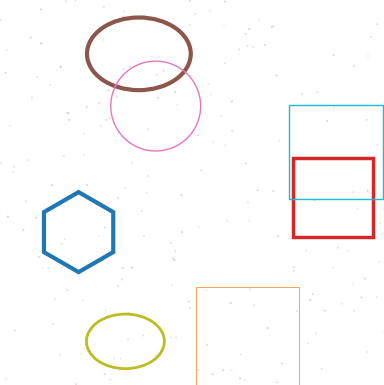[{"shape": "hexagon", "thickness": 3, "radius": 0.52, "center": [0.204, 0.397]}, {"shape": "square", "thickness": 0.5, "radius": 0.67, "center": [0.643, 0.121]}, {"shape": "square", "thickness": 2.5, "radius": 0.52, "center": [0.865, 0.487]}, {"shape": "oval", "thickness": 3, "radius": 0.67, "center": [0.361, 0.86]}, {"shape": "circle", "thickness": 1, "radius": 0.58, "center": [0.404, 0.725]}, {"shape": "oval", "thickness": 2, "radius": 0.51, "center": [0.326, 0.113]}, {"shape": "square", "thickness": 1, "radius": 0.61, "center": [0.874, 0.605]}]